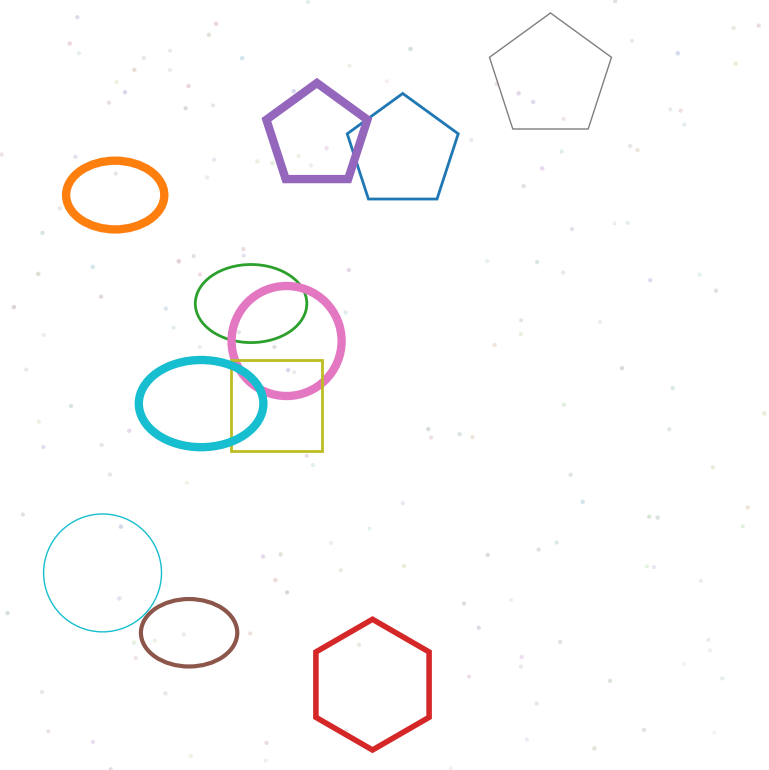[{"shape": "pentagon", "thickness": 1, "radius": 0.38, "center": [0.523, 0.803]}, {"shape": "oval", "thickness": 3, "radius": 0.32, "center": [0.15, 0.747]}, {"shape": "oval", "thickness": 1, "radius": 0.36, "center": [0.326, 0.606]}, {"shape": "hexagon", "thickness": 2, "radius": 0.42, "center": [0.484, 0.111]}, {"shape": "pentagon", "thickness": 3, "radius": 0.34, "center": [0.412, 0.823]}, {"shape": "oval", "thickness": 1.5, "radius": 0.31, "center": [0.246, 0.178]}, {"shape": "circle", "thickness": 3, "radius": 0.36, "center": [0.372, 0.557]}, {"shape": "pentagon", "thickness": 0.5, "radius": 0.42, "center": [0.715, 0.9]}, {"shape": "square", "thickness": 1, "radius": 0.3, "center": [0.359, 0.473]}, {"shape": "oval", "thickness": 3, "radius": 0.4, "center": [0.261, 0.476]}, {"shape": "circle", "thickness": 0.5, "radius": 0.38, "center": [0.133, 0.256]}]